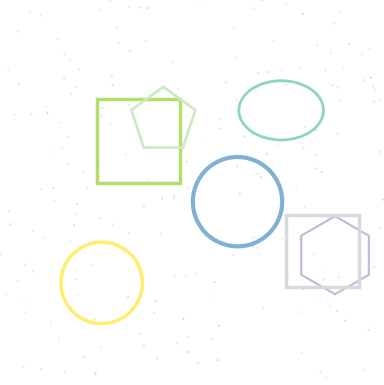[{"shape": "oval", "thickness": 2, "radius": 0.55, "center": [0.73, 0.713]}, {"shape": "hexagon", "thickness": 1.5, "radius": 0.51, "center": [0.87, 0.337]}, {"shape": "circle", "thickness": 3, "radius": 0.58, "center": [0.617, 0.476]}, {"shape": "square", "thickness": 2.5, "radius": 0.54, "center": [0.36, 0.635]}, {"shape": "square", "thickness": 2.5, "radius": 0.47, "center": [0.837, 0.349]}, {"shape": "pentagon", "thickness": 2, "radius": 0.44, "center": [0.424, 0.687]}, {"shape": "circle", "thickness": 2.5, "radius": 0.53, "center": [0.264, 0.265]}]